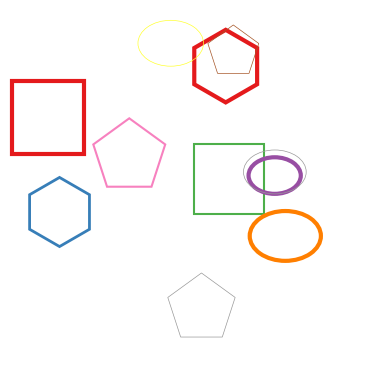[{"shape": "hexagon", "thickness": 3, "radius": 0.47, "center": [0.586, 0.828]}, {"shape": "square", "thickness": 3, "radius": 0.47, "center": [0.124, 0.695]}, {"shape": "hexagon", "thickness": 2, "radius": 0.45, "center": [0.155, 0.449]}, {"shape": "square", "thickness": 1.5, "radius": 0.45, "center": [0.596, 0.536]}, {"shape": "oval", "thickness": 3, "radius": 0.34, "center": [0.713, 0.544]}, {"shape": "oval", "thickness": 3, "radius": 0.46, "center": [0.741, 0.387]}, {"shape": "oval", "thickness": 0.5, "radius": 0.43, "center": [0.443, 0.888]}, {"shape": "pentagon", "thickness": 0.5, "radius": 0.35, "center": [0.606, 0.866]}, {"shape": "pentagon", "thickness": 1.5, "radius": 0.49, "center": [0.336, 0.594]}, {"shape": "pentagon", "thickness": 0.5, "radius": 0.46, "center": [0.523, 0.199]}, {"shape": "oval", "thickness": 0.5, "radius": 0.41, "center": [0.714, 0.553]}]